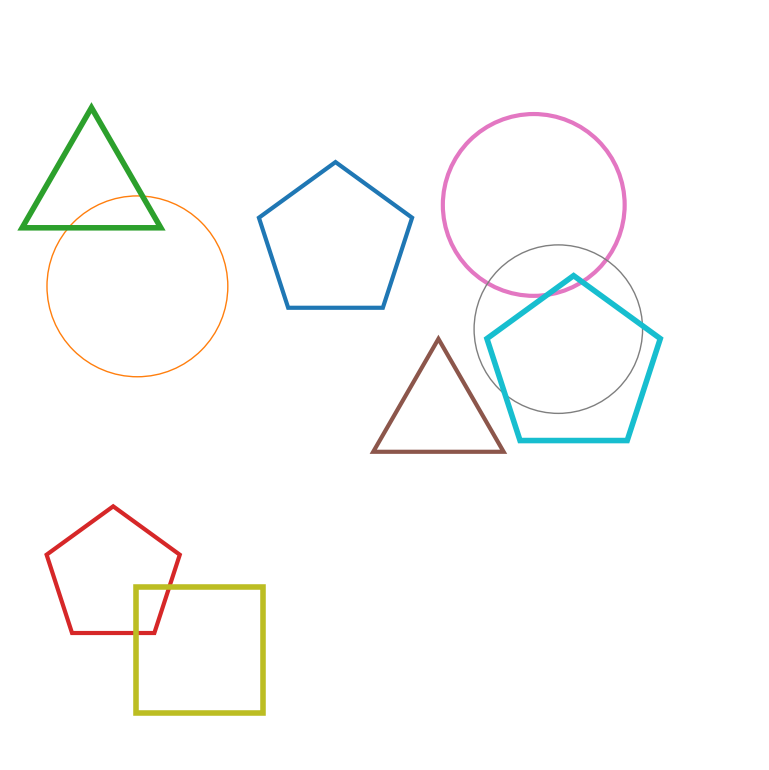[{"shape": "pentagon", "thickness": 1.5, "radius": 0.52, "center": [0.436, 0.685]}, {"shape": "circle", "thickness": 0.5, "radius": 0.59, "center": [0.178, 0.628]}, {"shape": "triangle", "thickness": 2, "radius": 0.52, "center": [0.119, 0.756]}, {"shape": "pentagon", "thickness": 1.5, "radius": 0.45, "center": [0.147, 0.251]}, {"shape": "triangle", "thickness": 1.5, "radius": 0.49, "center": [0.569, 0.462]}, {"shape": "circle", "thickness": 1.5, "radius": 0.59, "center": [0.693, 0.734]}, {"shape": "circle", "thickness": 0.5, "radius": 0.55, "center": [0.725, 0.573]}, {"shape": "square", "thickness": 2, "radius": 0.41, "center": [0.259, 0.156]}, {"shape": "pentagon", "thickness": 2, "radius": 0.59, "center": [0.745, 0.524]}]